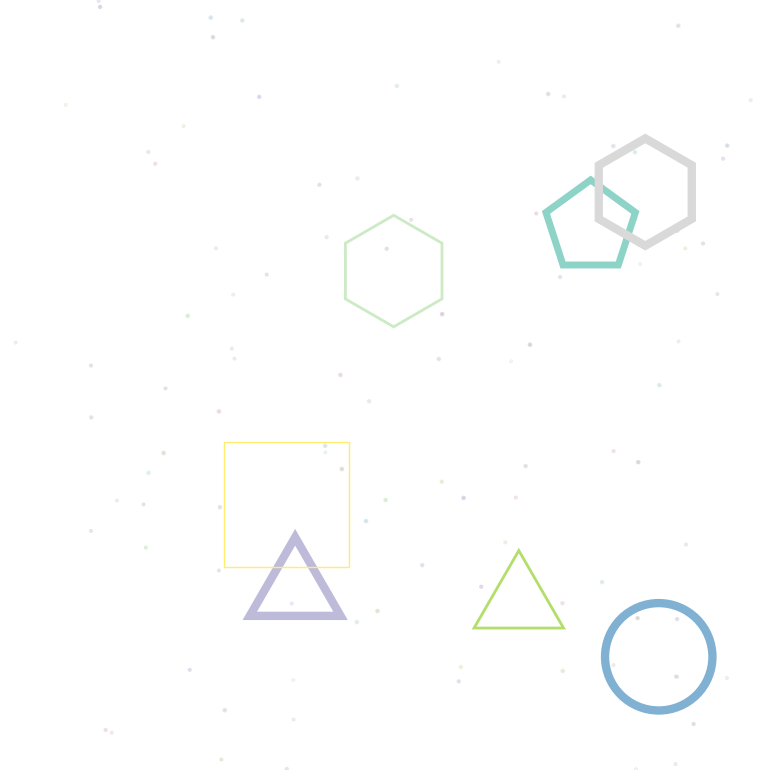[{"shape": "pentagon", "thickness": 2.5, "radius": 0.31, "center": [0.767, 0.705]}, {"shape": "triangle", "thickness": 3, "radius": 0.34, "center": [0.383, 0.234]}, {"shape": "circle", "thickness": 3, "radius": 0.35, "center": [0.856, 0.147]}, {"shape": "triangle", "thickness": 1, "radius": 0.34, "center": [0.674, 0.218]}, {"shape": "hexagon", "thickness": 3, "radius": 0.35, "center": [0.838, 0.751]}, {"shape": "hexagon", "thickness": 1, "radius": 0.36, "center": [0.511, 0.648]}, {"shape": "square", "thickness": 0.5, "radius": 0.41, "center": [0.372, 0.345]}]